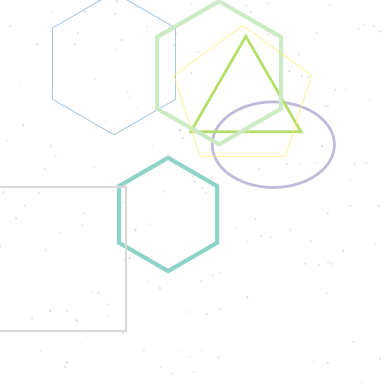[{"shape": "hexagon", "thickness": 3, "radius": 0.74, "center": [0.437, 0.443]}, {"shape": "oval", "thickness": 2, "radius": 0.79, "center": [0.71, 0.624]}, {"shape": "hexagon", "thickness": 0.5, "radius": 0.92, "center": [0.296, 0.835]}, {"shape": "triangle", "thickness": 2, "radius": 0.83, "center": [0.639, 0.74]}, {"shape": "square", "thickness": 1.5, "radius": 0.94, "center": [0.139, 0.327]}, {"shape": "hexagon", "thickness": 3, "radius": 0.93, "center": [0.569, 0.811]}, {"shape": "pentagon", "thickness": 0.5, "radius": 0.94, "center": [0.631, 0.746]}]